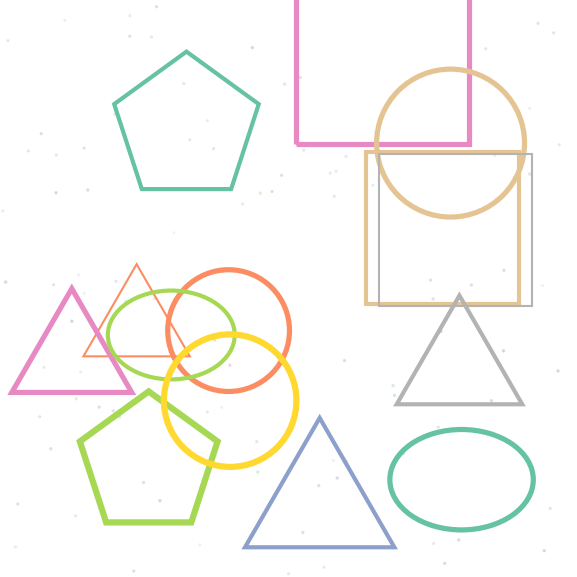[{"shape": "oval", "thickness": 2.5, "radius": 0.62, "center": [0.799, 0.168]}, {"shape": "pentagon", "thickness": 2, "radius": 0.66, "center": [0.323, 0.778]}, {"shape": "triangle", "thickness": 1, "radius": 0.53, "center": [0.237, 0.435]}, {"shape": "circle", "thickness": 2.5, "radius": 0.53, "center": [0.396, 0.427]}, {"shape": "triangle", "thickness": 2, "radius": 0.75, "center": [0.554, 0.126]}, {"shape": "square", "thickness": 2.5, "radius": 0.75, "center": [0.662, 0.899]}, {"shape": "triangle", "thickness": 2.5, "radius": 0.6, "center": [0.124, 0.379]}, {"shape": "oval", "thickness": 2, "radius": 0.55, "center": [0.297, 0.419]}, {"shape": "pentagon", "thickness": 3, "radius": 0.63, "center": [0.258, 0.196]}, {"shape": "circle", "thickness": 3, "radius": 0.57, "center": [0.399, 0.305]}, {"shape": "square", "thickness": 2, "radius": 0.66, "center": [0.766, 0.605]}, {"shape": "circle", "thickness": 2.5, "radius": 0.64, "center": [0.78, 0.751]}, {"shape": "triangle", "thickness": 2, "radius": 0.63, "center": [0.796, 0.362]}, {"shape": "square", "thickness": 1, "radius": 0.66, "center": [0.789, 0.601]}]